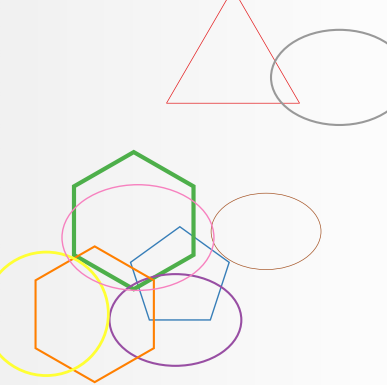[{"shape": "triangle", "thickness": 0.5, "radius": 0.99, "center": [0.601, 0.831]}, {"shape": "pentagon", "thickness": 1, "radius": 0.67, "center": [0.464, 0.277]}, {"shape": "hexagon", "thickness": 3, "radius": 0.89, "center": [0.345, 0.427]}, {"shape": "oval", "thickness": 1.5, "radius": 0.85, "center": [0.453, 0.169]}, {"shape": "hexagon", "thickness": 1.5, "radius": 0.88, "center": [0.244, 0.184]}, {"shape": "circle", "thickness": 2, "radius": 0.8, "center": [0.119, 0.185]}, {"shape": "oval", "thickness": 0.5, "radius": 0.71, "center": [0.687, 0.399]}, {"shape": "oval", "thickness": 1, "radius": 0.98, "center": [0.356, 0.383]}, {"shape": "oval", "thickness": 1.5, "radius": 0.88, "center": [0.876, 0.799]}]